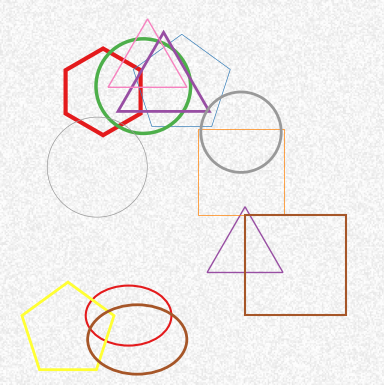[{"shape": "oval", "thickness": 1.5, "radius": 0.56, "center": [0.334, 0.18]}, {"shape": "hexagon", "thickness": 3, "radius": 0.56, "center": [0.268, 0.761]}, {"shape": "pentagon", "thickness": 0.5, "radius": 0.66, "center": [0.472, 0.779]}, {"shape": "circle", "thickness": 2.5, "radius": 0.61, "center": [0.372, 0.776]}, {"shape": "triangle", "thickness": 2, "radius": 0.68, "center": [0.425, 0.779]}, {"shape": "triangle", "thickness": 1, "radius": 0.57, "center": [0.636, 0.349]}, {"shape": "square", "thickness": 0.5, "radius": 0.56, "center": [0.626, 0.553]}, {"shape": "pentagon", "thickness": 2, "radius": 0.63, "center": [0.177, 0.141]}, {"shape": "oval", "thickness": 2, "radius": 0.64, "center": [0.356, 0.118]}, {"shape": "square", "thickness": 1.5, "radius": 0.65, "center": [0.768, 0.312]}, {"shape": "triangle", "thickness": 1, "radius": 0.59, "center": [0.383, 0.832]}, {"shape": "circle", "thickness": 0.5, "radius": 0.65, "center": [0.253, 0.566]}, {"shape": "circle", "thickness": 2, "radius": 0.52, "center": [0.626, 0.657]}]